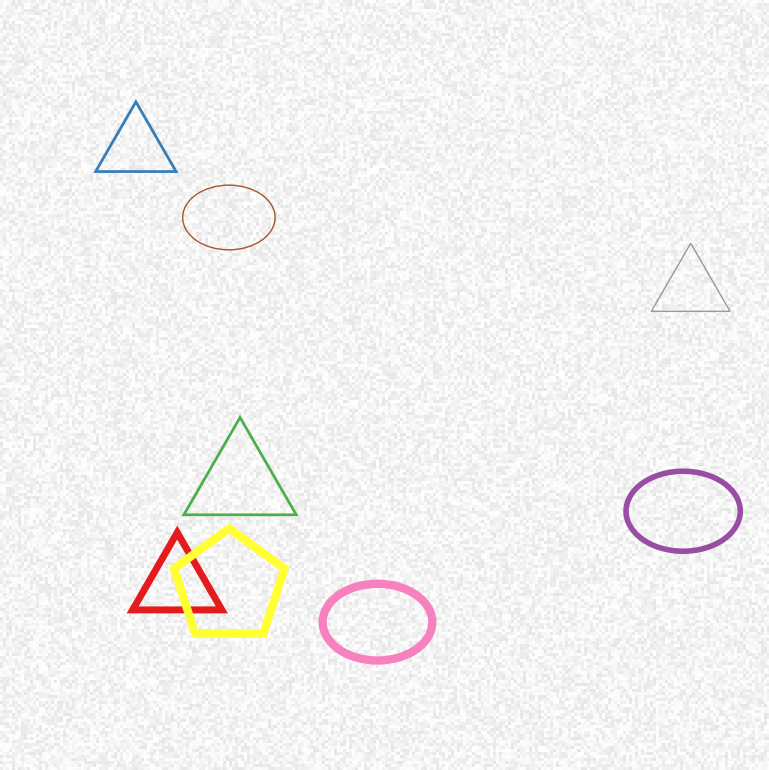[{"shape": "triangle", "thickness": 2.5, "radius": 0.33, "center": [0.23, 0.241]}, {"shape": "triangle", "thickness": 1, "radius": 0.3, "center": [0.176, 0.807]}, {"shape": "triangle", "thickness": 1, "radius": 0.42, "center": [0.312, 0.374]}, {"shape": "oval", "thickness": 2, "radius": 0.37, "center": [0.887, 0.336]}, {"shape": "pentagon", "thickness": 3, "radius": 0.38, "center": [0.298, 0.238]}, {"shape": "oval", "thickness": 0.5, "radius": 0.3, "center": [0.297, 0.718]}, {"shape": "oval", "thickness": 3, "radius": 0.36, "center": [0.49, 0.192]}, {"shape": "triangle", "thickness": 0.5, "radius": 0.29, "center": [0.897, 0.625]}]